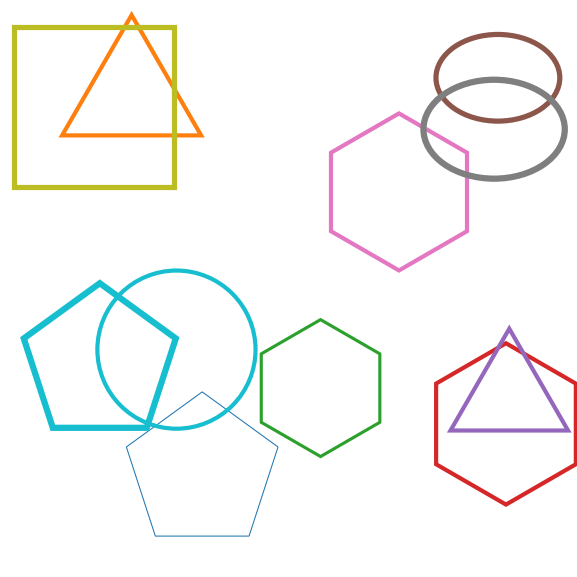[{"shape": "pentagon", "thickness": 0.5, "radius": 0.69, "center": [0.35, 0.183]}, {"shape": "triangle", "thickness": 2, "radius": 0.69, "center": [0.228, 0.834]}, {"shape": "hexagon", "thickness": 1.5, "radius": 0.59, "center": [0.555, 0.327]}, {"shape": "hexagon", "thickness": 2, "radius": 0.7, "center": [0.876, 0.265]}, {"shape": "triangle", "thickness": 2, "radius": 0.59, "center": [0.882, 0.312]}, {"shape": "oval", "thickness": 2.5, "radius": 0.54, "center": [0.862, 0.864]}, {"shape": "hexagon", "thickness": 2, "radius": 0.68, "center": [0.691, 0.667]}, {"shape": "oval", "thickness": 3, "radius": 0.61, "center": [0.856, 0.775]}, {"shape": "square", "thickness": 2.5, "radius": 0.69, "center": [0.163, 0.814]}, {"shape": "circle", "thickness": 2, "radius": 0.68, "center": [0.306, 0.394]}, {"shape": "pentagon", "thickness": 3, "radius": 0.69, "center": [0.173, 0.37]}]